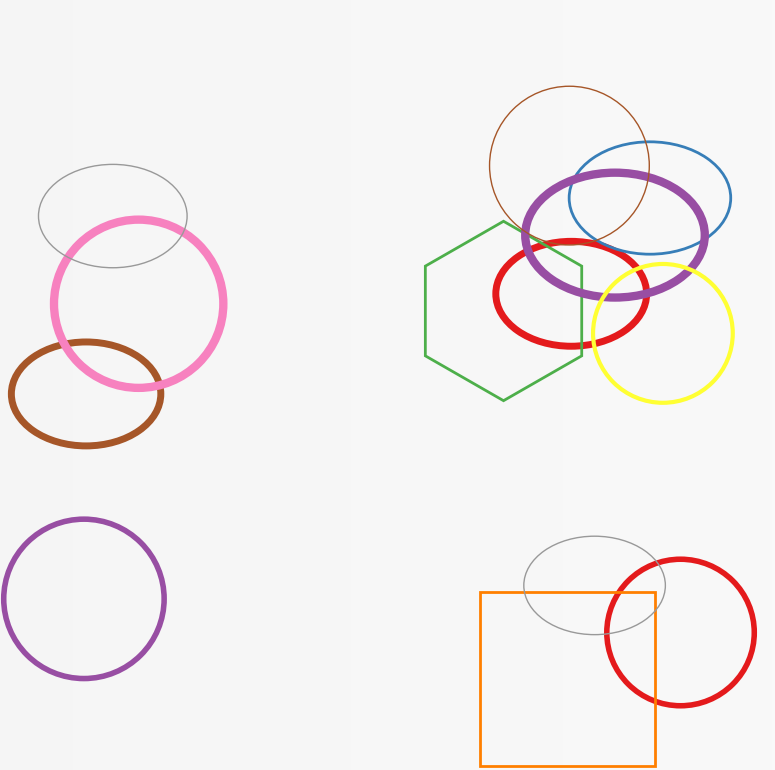[{"shape": "circle", "thickness": 2, "radius": 0.48, "center": [0.878, 0.179]}, {"shape": "oval", "thickness": 2.5, "radius": 0.49, "center": [0.737, 0.618]}, {"shape": "oval", "thickness": 1, "radius": 0.52, "center": [0.839, 0.743]}, {"shape": "hexagon", "thickness": 1, "radius": 0.58, "center": [0.65, 0.596]}, {"shape": "circle", "thickness": 2, "radius": 0.52, "center": [0.108, 0.222]}, {"shape": "oval", "thickness": 3, "radius": 0.58, "center": [0.794, 0.695]}, {"shape": "square", "thickness": 1, "radius": 0.56, "center": [0.732, 0.118]}, {"shape": "circle", "thickness": 1.5, "radius": 0.45, "center": [0.855, 0.567]}, {"shape": "oval", "thickness": 2.5, "radius": 0.48, "center": [0.111, 0.488]}, {"shape": "circle", "thickness": 0.5, "radius": 0.52, "center": [0.735, 0.785]}, {"shape": "circle", "thickness": 3, "radius": 0.55, "center": [0.179, 0.606]}, {"shape": "oval", "thickness": 0.5, "radius": 0.48, "center": [0.146, 0.719]}, {"shape": "oval", "thickness": 0.5, "radius": 0.46, "center": [0.767, 0.24]}]